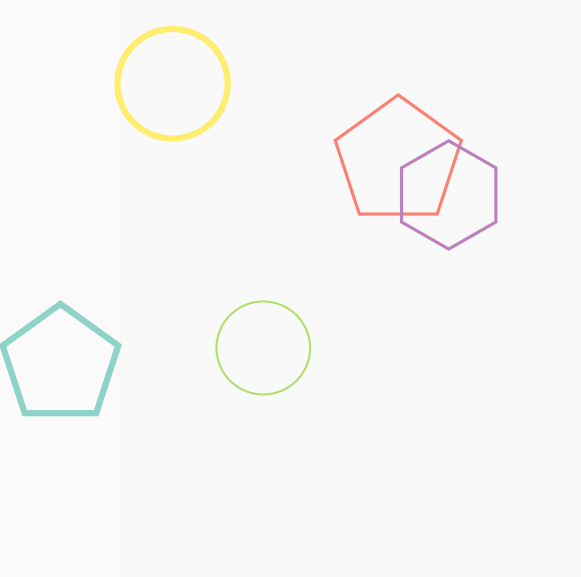[{"shape": "pentagon", "thickness": 3, "radius": 0.52, "center": [0.104, 0.368]}, {"shape": "pentagon", "thickness": 1.5, "radius": 0.57, "center": [0.685, 0.721]}, {"shape": "circle", "thickness": 1, "radius": 0.4, "center": [0.453, 0.397]}, {"shape": "hexagon", "thickness": 1.5, "radius": 0.47, "center": [0.772, 0.662]}, {"shape": "circle", "thickness": 3, "radius": 0.47, "center": [0.297, 0.854]}]